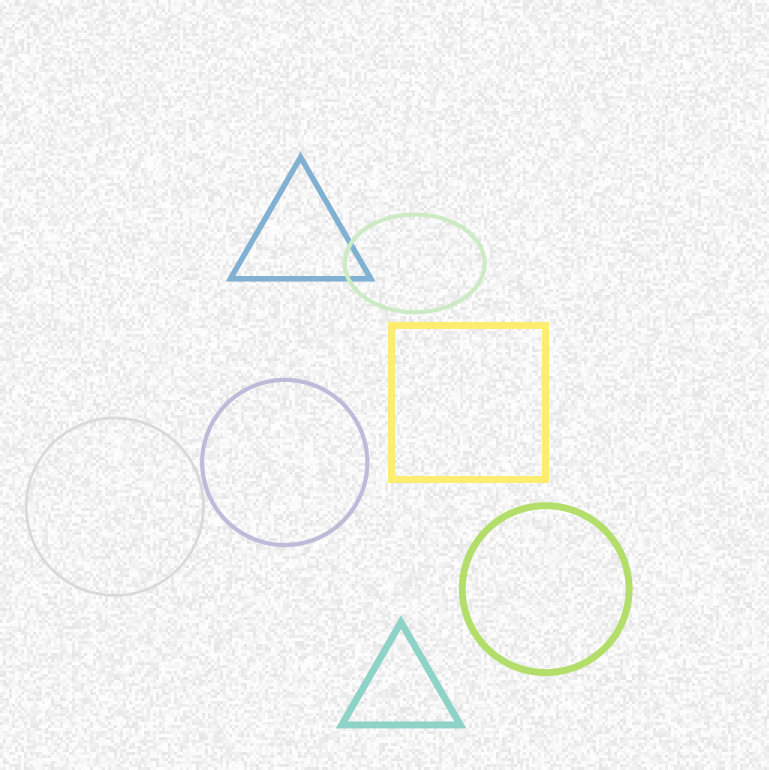[{"shape": "triangle", "thickness": 2.5, "radius": 0.44, "center": [0.521, 0.103]}, {"shape": "circle", "thickness": 1.5, "radius": 0.54, "center": [0.37, 0.399]}, {"shape": "triangle", "thickness": 2, "radius": 0.53, "center": [0.39, 0.691]}, {"shape": "circle", "thickness": 2.5, "radius": 0.54, "center": [0.709, 0.235]}, {"shape": "circle", "thickness": 1, "radius": 0.58, "center": [0.149, 0.342]}, {"shape": "oval", "thickness": 1.5, "radius": 0.45, "center": [0.539, 0.658]}, {"shape": "square", "thickness": 2.5, "radius": 0.5, "center": [0.608, 0.478]}]